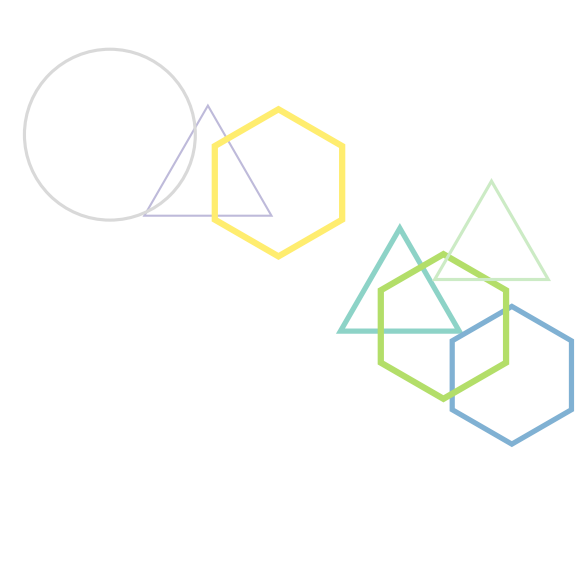[{"shape": "triangle", "thickness": 2.5, "radius": 0.59, "center": [0.692, 0.485]}, {"shape": "triangle", "thickness": 1, "radius": 0.64, "center": [0.36, 0.689]}, {"shape": "hexagon", "thickness": 2.5, "radius": 0.6, "center": [0.886, 0.349]}, {"shape": "hexagon", "thickness": 3, "radius": 0.63, "center": [0.768, 0.434]}, {"shape": "circle", "thickness": 1.5, "radius": 0.74, "center": [0.19, 0.766]}, {"shape": "triangle", "thickness": 1.5, "radius": 0.57, "center": [0.851, 0.572]}, {"shape": "hexagon", "thickness": 3, "radius": 0.64, "center": [0.482, 0.683]}]